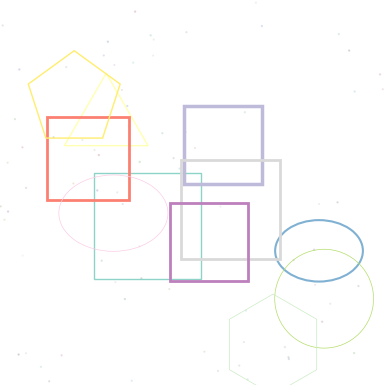[{"shape": "square", "thickness": 1, "radius": 0.69, "center": [0.383, 0.413]}, {"shape": "triangle", "thickness": 1, "radius": 0.63, "center": [0.276, 0.684]}, {"shape": "square", "thickness": 2.5, "radius": 0.5, "center": [0.58, 0.624]}, {"shape": "square", "thickness": 2, "radius": 0.53, "center": [0.228, 0.588]}, {"shape": "oval", "thickness": 1.5, "radius": 0.57, "center": [0.829, 0.348]}, {"shape": "circle", "thickness": 0.5, "radius": 0.64, "center": [0.842, 0.224]}, {"shape": "oval", "thickness": 0.5, "radius": 0.71, "center": [0.294, 0.446]}, {"shape": "square", "thickness": 2, "radius": 0.64, "center": [0.599, 0.457]}, {"shape": "square", "thickness": 2, "radius": 0.51, "center": [0.542, 0.372]}, {"shape": "hexagon", "thickness": 0.5, "radius": 0.65, "center": [0.709, 0.105]}, {"shape": "pentagon", "thickness": 1, "radius": 0.63, "center": [0.193, 0.743]}]